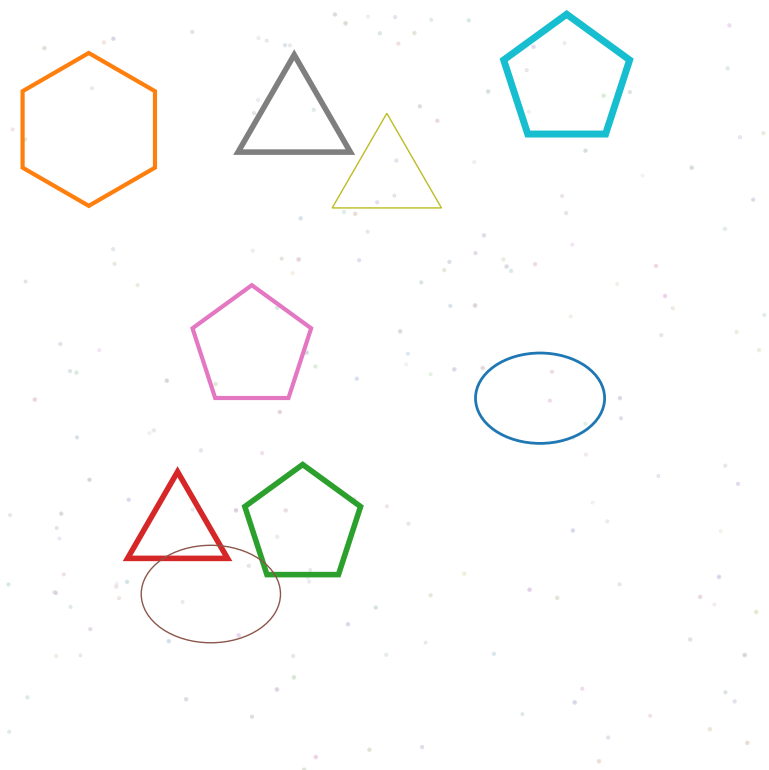[{"shape": "oval", "thickness": 1, "radius": 0.42, "center": [0.701, 0.483]}, {"shape": "hexagon", "thickness": 1.5, "radius": 0.5, "center": [0.115, 0.832]}, {"shape": "pentagon", "thickness": 2, "radius": 0.4, "center": [0.393, 0.318]}, {"shape": "triangle", "thickness": 2, "radius": 0.37, "center": [0.231, 0.312]}, {"shape": "oval", "thickness": 0.5, "radius": 0.45, "center": [0.274, 0.229]}, {"shape": "pentagon", "thickness": 1.5, "radius": 0.41, "center": [0.327, 0.549]}, {"shape": "triangle", "thickness": 2, "radius": 0.42, "center": [0.382, 0.845]}, {"shape": "triangle", "thickness": 0.5, "radius": 0.41, "center": [0.502, 0.771]}, {"shape": "pentagon", "thickness": 2.5, "radius": 0.43, "center": [0.736, 0.896]}]